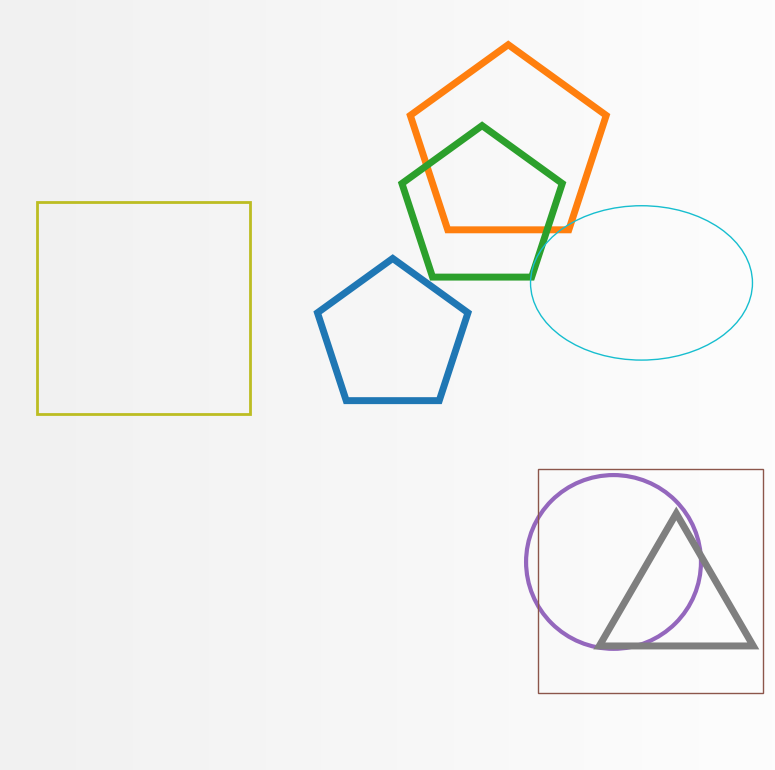[{"shape": "pentagon", "thickness": 2.5, "radius": 0.51, "center": [0.507, 0.562]}, {"shape": "pentagon", "thickness": 2.5, "radius": 0.66, "center": [0.656, 0.809]}, {"shape": "pentagon", "thickness": 2.5, "radius": 0.54, "center": [0.622, 0.728]}, {"shape": "circle", "thickness": 1.5, "radius": 0.56, "center": [0.792, 0.27]}, {"shape": "square", "thickness": 0.5, "radius": 0.73, "center": [0.84, 0.246]}, {"shape": "triangle", "thickness": 2.5, "radius": 0.57, "center": [0.873, 0.218]}, {"shape": "square", "thickness": 1, "radius": 0.69, "center": [0.185, 0.6]}, {"shape": "oval", "thickness": 0.5, "radius": 0.72, "center": [0.828, 0.633]}]